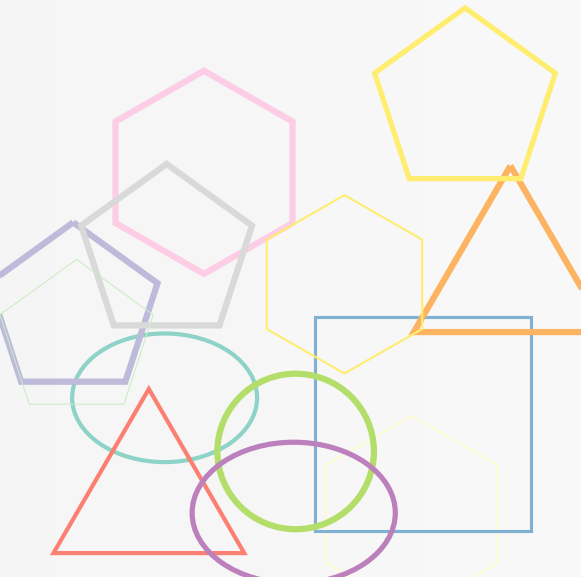[{"shape": "oval", "thickness": 2, "radius": 0.8, "center": [0.283, 0.31]}, {"shape": "hexagon", "thickness": 0.5, "radius": 0.85, "center": [0.708, 0.109]}, {"shape": "pentagon", "thickness": 3, "radius": 0.76, "center": [0.126, 0.462]}, {"shape": "triangle", "thickness": 2, "radius": 0.95, "center": [0.256, 0.136]}, {"shape": "square", "thickness": 1.5, "radius": 0.93, "center": [0.728, 0.265]}, {"shape": "triangle", "thickness": 3, "radius": 0.96, "center": [0.878, 0.52]}, {"shape": "circle", "thickness": 3, "radius": 0.67, "center": [0.509, 0.217]}, {"shape": "hexagon", "thickness": 3, "radius": 0.88, "center": [0.351, 0.701]}, {"shape": "pentagon", "thickness": 3, "radius": 0.77, "center": [0.287, 0.561]}, {"shape": "oval", "thickness": 2.5, "radius": 0.87, "center": [0.505, 0.111]}, {"shape": "pentagon", "thickness": 0.5, "radius": 0.69, "center": [0.132, 0.411]}, {"shape": "hexagon", "thickness": 1, "radius": 0.77, "center": [0.593, 0.507]}, {"shape": "pentagon", "thickness": 2.5, "radius": 0.82, "center": [0.8, 0.822]}]